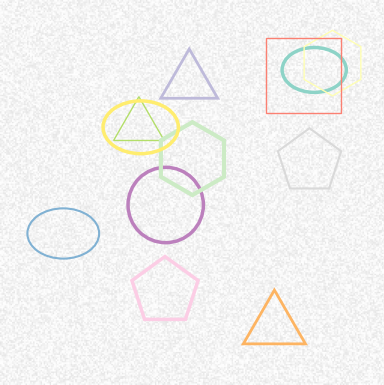[{"shape": "oval", "thickness": 2.5, "radius": 0.42, "center": [0.816, 0.818]}, {"shape": "hexagon", "thickness": 1, "radius": 0.43, "center": [0.864, 0.836]}, {"shape": "triangle", "thickness": 2, "radius": 0.43, "center": [0.492, 0.787]}, {"shape": "square", "thickness": 1, "radius": 0.49, "center": [0.788, 0.803]}, {"shape": "oval", "thickness": 1.5, "radius": 0.47, "center": [0.164, 0.394]}, {"shape": "triangle", "thickness": 2, "radius": 0.47, "center": [0.713, 0.153]}, {"shape": "triangle", "thickness": 1, "radius": 0.38, "center": [0.361, 0.673]}, {"shape": "pentagon", "thickness": 2.5, "radius": 0.45, "center": [0.429, 0.243]}, {"shape": "pentagon", "thickness": 1.5, "radius": 0.43, "center": [0.804, 0.58]}, {"shape": "circle", "thickness": 2.5, "radius": 0.49, "center": [0.43, 0.468]}, {"shape": "hexagon", "thickness": 3, "radius": 0.47, "center": [0.5, 0.588]}, {"shape": "oval", "thickness": 2.5, "radius": 0.49, "center": [0.366, 0.669]}]